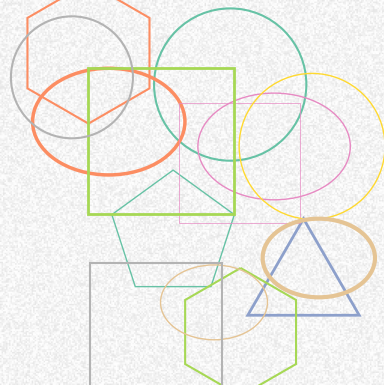[{"shape": "circle", "thickness": 1.5, "radius": 0.99, "center": [0.598, 0.78]}, {"shape": "pentagon", "thickness": 1, "radius": 0.84, "center": [0.45, 0.391]}, {"shape": "oval", "thickness": 2.5, "radius": 0.99, "center": [0.283, 0.684]}, {"shape": "hexagon", "thickness": 1.5, "radius": 0.92, "center": [0.23, 0.862]}, {"shape": "triangle", "thickness": 2, "radius": 0.84, "center": [0.788, 0.265]}, {"shape": "oval", "thickness": 1, "radius": 0.99, "center": [0.712, 0.62]}, {"shape": "square", "thickness": 0.5, "radius": 0.78, "center": [0.622, 0.578]}, {"shape": "hexagon", "thickness": 1.5, "radius": 0.83, "center": [0.625, 0.138]}, {"shape": "square", "thickness": 2, "radius": 0.95, "center": [0.419, 0.634]}, {"shape": "circle", "thickness": 1, "radius": 0.95, "center": [0.811, 0.62]}, {"shape": "oval", "thickness": 3, "radius": 0.73, "center": [0.828, 0.33]}, {"shape": "oval", "thickness": 1, "radius": 0.69, "center": [0.556, 0.215]}, {"shape": "square", "thickness": 1.5, "radius": 0.85, "center": [0.405, 0.145]}, {"shape": "circle", "thickness": 1.5, "radius": 0.79, "center": [0.187, 0.799]}]